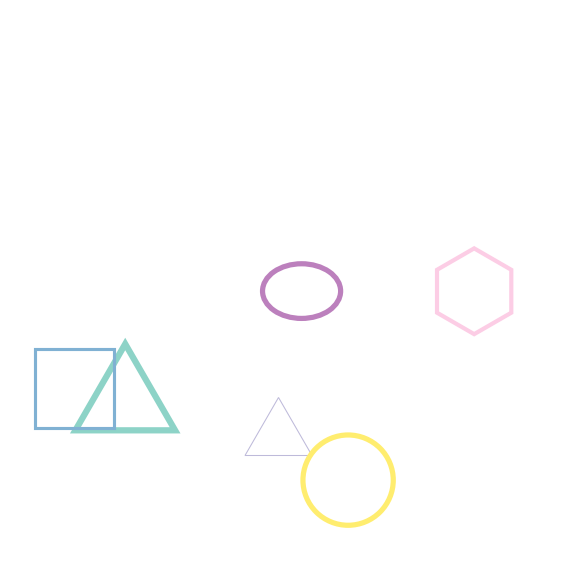[{"shape": "triangle", "thickness": 3, "radius": 0.5, "center": [0.217, 0.304]}, {"shape": "triangle", "thickness": 0.5, "radius": 0.33, "center": [0.482, 0.244]}, {"shape": "square", "thickness": 1.5, "radius": 0.34, "center": [0.129, 0.327]}, {"shape": "hexagon", "thickness": 2, "radius": 0.37, "center": [0.821, 0.495]}, {"shape": "oval", "thickness": 2.5, "radius": 0.34, "center": [0.522, 0.495]}, {"shape": "circle", "thickness": 2.5, "radius": 0.39, "center": [0.603, 0.168]}]